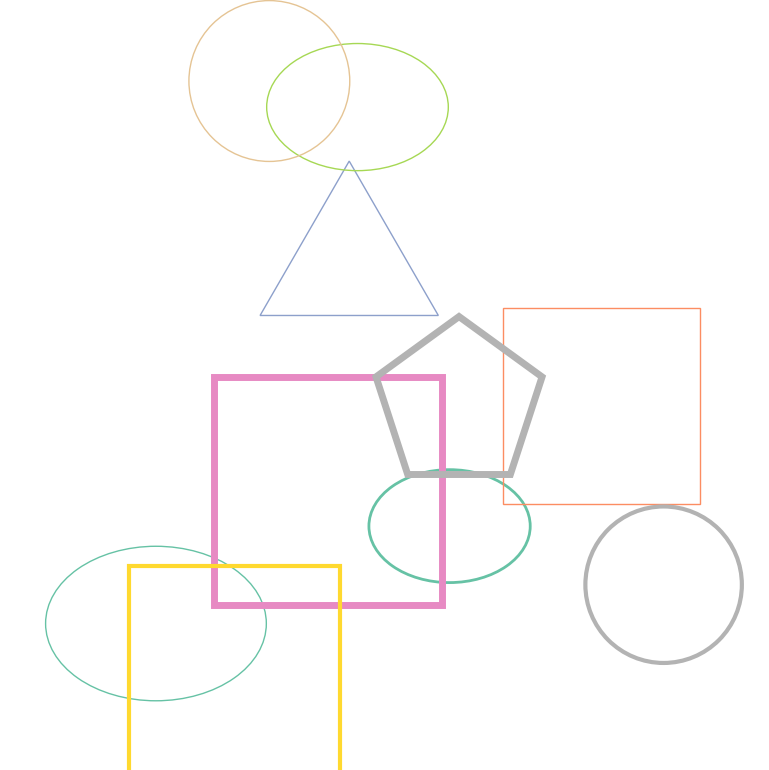[{"shape": "oval", "thickness": 1, "radius": 0.52, "center": [0.584, 0.317]}, {"shape": "oval", "thickness": 0.5, "radius": 0.72, "center": [0.203, 0.19]}, {"shape": "square", "thickness": 0.5, "radius": 0.64, "center": [0.781, 0.473]}, {"shape": "triangle", "thickness": 0.5, "radius": 0.67, "center": [0.454, 0.657]}, {"shape": "square", "thickness": 2.5, "radius": 0.74, "center": [0.425, 0.363]}, {"shape": "oval", "thickness": 0.5, "radius": 0.59, "center": [0.464, 0.861]}, {"shape": "square", "thickness": 1.5, "radius": 0.69, "center": [0.305, 0.127]}, {"shape": "circle", "thickness": 0.5, "radius": 0.52, "center": [0.35, 0.895]}, {"shape": "circle", "thickness": 1.5, "radius": 0.51, "center": [0.862, 0.241]}, {"shape": "pentagon", "thickness": 2.5, "radius": 0.57, "center": [0.596, 0.475]}]